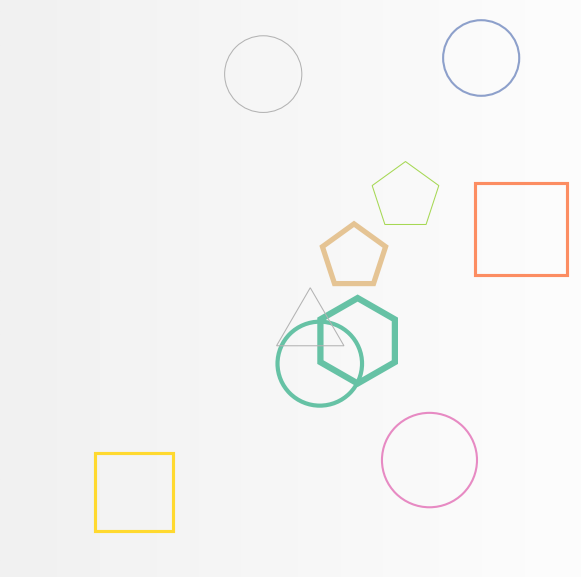[{"shape": "hexagon", "thickness": 3, "radius": 0.37, "center": [0.615, 0.409]}, {"shape": "circle", "thickness": 2, "radius": 0.36, "center": [0.55, 0.369]}, {"shape": "square", "thickness": 1.5, "radius": 0.4, "center": [0.896, 0.602]}, {"shape": "circle", "thickness": 1, "radius": 0.33, "center": [0.828, 0.899]}, {"shape": "circle", "thickness": 1, "radius": 0.41, "center": [0.739, 0.202]}, {"shape": "pentagon", "thickness": 0.5, "radius": 0.3, "center": [0.698, 0.659]}, {"shape": "square", "thickness": 1.5, "radius": 0.34, "center": [0.231, 0.147]}, {"shape": "pentagon", "thickness": 2.5, "radius": 0.29, "center": [0.609, 0.554]}, {"shape": "circle", "thickness": 0.5, "radius": 0.33, "center": [0.453, 0.871]}, {"shape": "triangle", "thickness": 0.5, "radius": 0.33, "center": [0.534, 0.434]}]